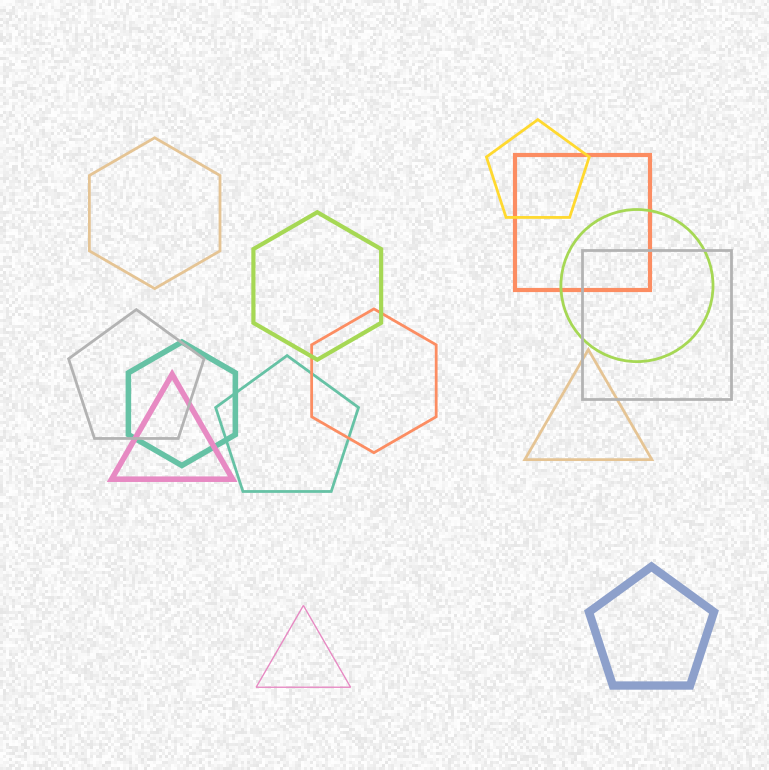[{"shape": "hexagon", "thickness": 2, "radius": 0.4, "center": [0.236, 0.476]}, {"shape": "pentagon", "thickness": 1, "radius": 0.49, "center": [0.373, 0.441]}, {"shape": "hexagon", "thickness": 1, "radius": 0.47, "center": [0.486, 0.505]}, {"shape": "square", "thickness": 1.5, "radius": 0.44, "center": [0.756, 0.711]}, {"shape": "pentagon", "thickness": 3, "radius": 0.43, "center": [0.846, 0.179]}, {"shape": "triangle", "thickness": 2, "radius": 0.45, "center": [0.224, 0.423]}, {"shape": "triangle", "thickness": 0.5, "radius": 0.35, "center": [0.394, 0.143]}, {"shape": "hexagon", "thickness": 1.5, "radius": 0.48, "center": [0.412, 0.629]}, {"shape": "circle", "thickness": 1, "radius": 0.49, "center": [0.827, 0.629]}, {"shape": "pentagon", "thickness": 1, "radius": 0.35, "center": [0.699, 0.774]}, {"shape": "triangle", "thickness": 1, "radius": 0.48, "center": [0.764, 0.451]}, {"shape": "hexagon", "thickness": 1, "radius": 0.49, "center": [0.201, 0.723]}, {"shape": "square", "thickness": 1, "radius": 0.48, "center": [0.853, 0.578]}, {"shape": "pentagon", "thickness": 1, "radius": 0.46, "center": [0.177, 0.505]}]